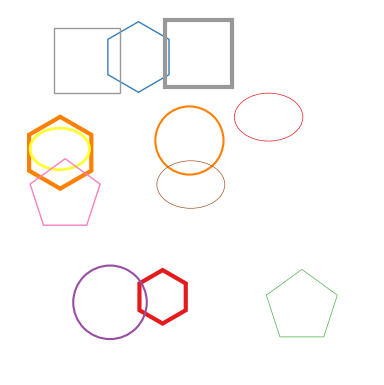[{"shape": "hexagon", "thickness": 3, "radius": 0.35, "center": [0.422, 0.229]}, {"shape": "oval", "thickness": 0.5, "radius": 0.44, "center": [0.698, 0.696]}, {"shape": "hexagon", "thickness": 1, "radius": 0.46, "center": [0.36, 0.852]}, {"shape": "pentagon", "thickness": 0.5, "radius": 0.48, "center": [0.784, 0.203]}, {"shape": "circle", "thickness": 1.5, "radius": 0.48, "center": [0.286, 0.215]}, {"shape": "circle", "thickness": 1.5, "radius": 0.44, "center": [0.492, 0.635]}, {"shape": "hexagon", "thickness": 3, "radius": 0.47, "center": [0.156, 0.603]}, {"shape": "oval", "thickness": 2, "radius": 0.39, "center": [0.155, 0.613]}, {"shape": "oval", "thickness": 0.5, "radius": 0.44, "center": [0.496, 0.521]}, {"shape": "pentagon", "thickness": 1, "radius": 0.48, "center": [0.169, 0.492]}, {"shape": "square", "thickness": 3, "radius": 0.43, "center": [0.516, 0.861]}, {"shape": "square", "thickness": 1, "radius": 0.43, "center": [0.226, 0.843]}]